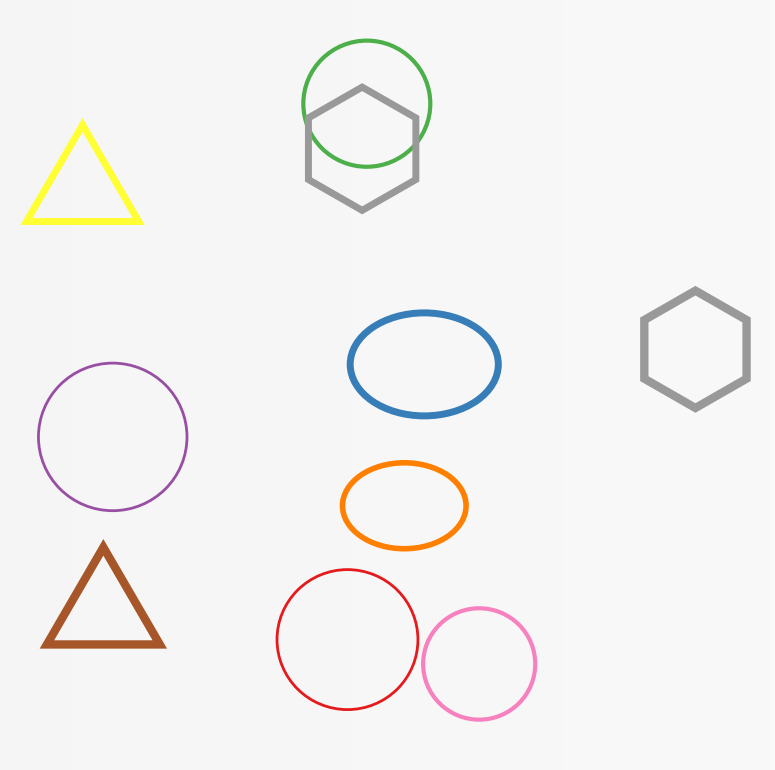[{"shape": "circle", "thickness": 1, "radius": 0.45, "center": [0.448, 0.169]}, {"shape": "oval", "thickness": 2.5, "radius": 0.48, "center": [0.547, 0.527]}, {"shape": "circle", "thickness": 1.5, "radius": 0.41, "center": [0.473, 0.865]}, {"shape": "circle", "thickness": 1, "radius": 0.48, "center": [0.145, 0.433]}, {"shape": "oval", "thickness": 2, "radius": 0.4, "center": [0.522, 0.343]}, {"shape": "triangle", "thickness": 2.5, "radius": 0.42, "center": [0.107, 0.754]}, {"shape": "triangle", "thickness": 3, "radius": 0.42, "center": [0.133, 0.205]}, {"shape": "circle", "thickness": 1.5, "radius": 0.36, "center": [0.618, 0.138]}, {"shape": "hexagon", "thickness": 3, "radius": 0.38, "center": [0.897, 0.546]}, {"shape": "hexagon", "thickness": 2.5, "radius": 0.4, "center": [0.467, 0.807]}]